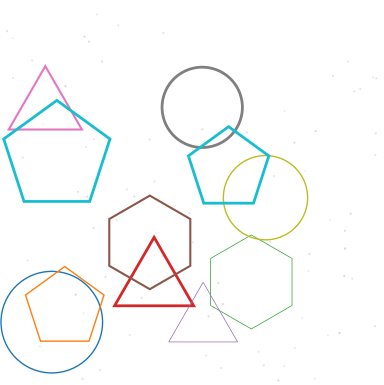[{"shape": "circle", "thickness": 1, "radius": 0.66, "center": [0.134, 0.163]}, {"shape": "pentagon", "thickness": 1, "radius": 0.54, "center": [0.168, 0.2]}, {"shape": "hexagon", "thickness": 0.5, "radius": 0.61, "center": [0.653, 0.268]}, {"shape": "triangle", "thickness": 2, "radius": 0.59, "center": [0.4, 0.265]}, {"shape": "triangle", "thickness": 0.5, "radius": 0.52, "center": [0.528, 0.164]}, {"shape": "hexagon", "thickness": 1.5, "radius": 0.61, "center": [0.389, 0.37]}, {"shape": "triangle", "thickness": 1.5, "radius": 0.55, "center": [0.118, 0.718]}, {"shape": "circle", "thickness": 2, "radius": 0.52, "center": [0.525, 0.721]}, {"shape": "circle", "thickness": 1, "radius": 0.55, "center": [0.69, 0.487]}, {"shape": "pentagon", "thickness": 2, "radius": 0.55, "center": [0.594, 0.561]}, {"shape": "pentagon", "thickness": 2, "radius": 0.73, "center": [0.148, 0.594]}]